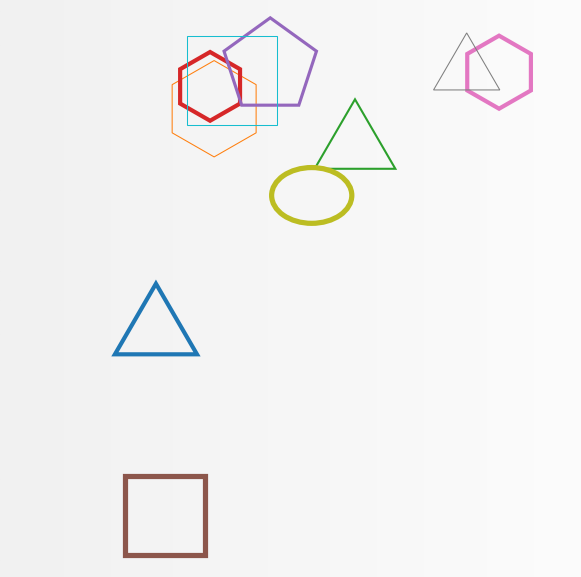[{"shape": "triangle", "thickness": 2, "radius": 0.41, "center": [0.268, 0.426]}, {"shape": "hexagon", "thickness": 0.5, "radius": 0.42, "center": [0.368, 0.811]}, {"shape": "triangle", "thickness": 1, "radius": 0.4, "center": [0.611, 0.747]}, {"shape": "hexagon", "thickness": 2, "radius": 0.3, "center": [0.361, 0.85]}, {"shape": "pentagon", "thickness": 1.5, "radius": 0.42, "center": [0.465, 0.885]}, {"shape": "square", "thickness": 2.5, "radius": 0.34, "center": [0.283, 0.106]}, {"shape": "hexagon", "thickness": 2, "radius": 0.32, "center": [0.859, 0.874]}, {"shape": "triangle", "thickness": 0.5, "radius": 0.33, "center": [0.803, 0.876]}, {"shape": "oval", "thickness": 2.5, "radius": 0.34, "center": [0.536, 0.661]}, {"shape": "square", "thickness": 0.5, "radius": 0.39, "center": [0.399, 0.859]}]